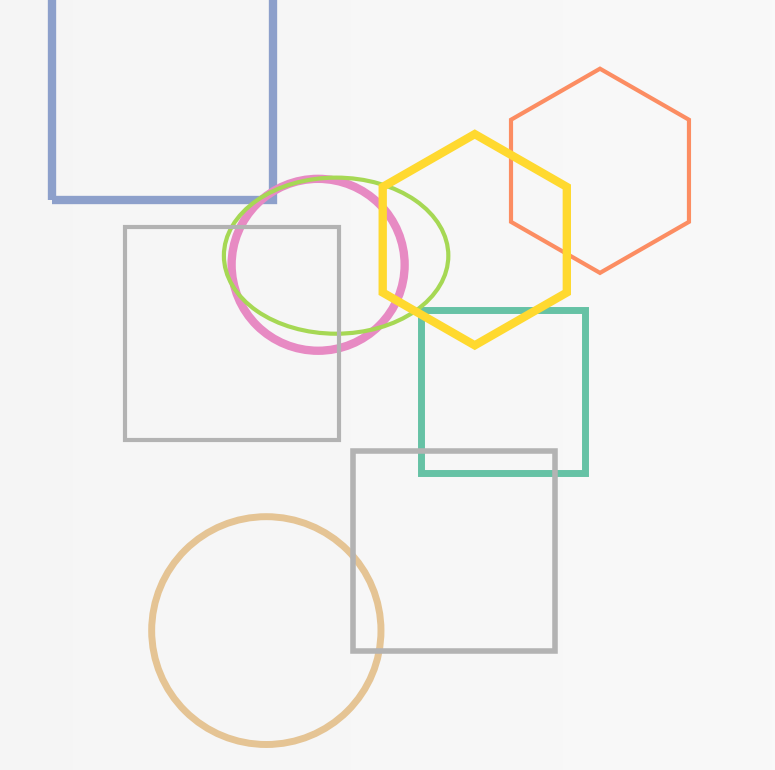[{"shape": "square", "thickness": 2.5, "radius": 0.53, "center": [0.649, 0.491]}, {"shape": "hexagon", "thickness": 1.5, "radius": 0.66, "center": [0.774, 0.778]}, {"shape": "square", "thickness": 3, "radius": 0.71, "center": [0.21, 0.883]}, {"shape": "circle", "thickness": 3, "radius": 0.56, "center": [0.41, 0.656]}, {"shape": "oval", "thickness": 1.5, "radius": 0.72, "center": [0.434, 0.668]}, {"shape": "hexagon", "thickness": 3, "radius": 0.69, "center": [0.613, 0.689]}, {"shape": "circle", "thickness": 2.5, "radius": 0.74, "center": [0.344, 0.181]}, {"shape": "square", "thickness": 2, "radius": 0.65, "center": [0.586, 0.284]}, {"shape": "square", "thickness": 1.5, "radius": 0.69, "center": [0.3, 0.567]}]